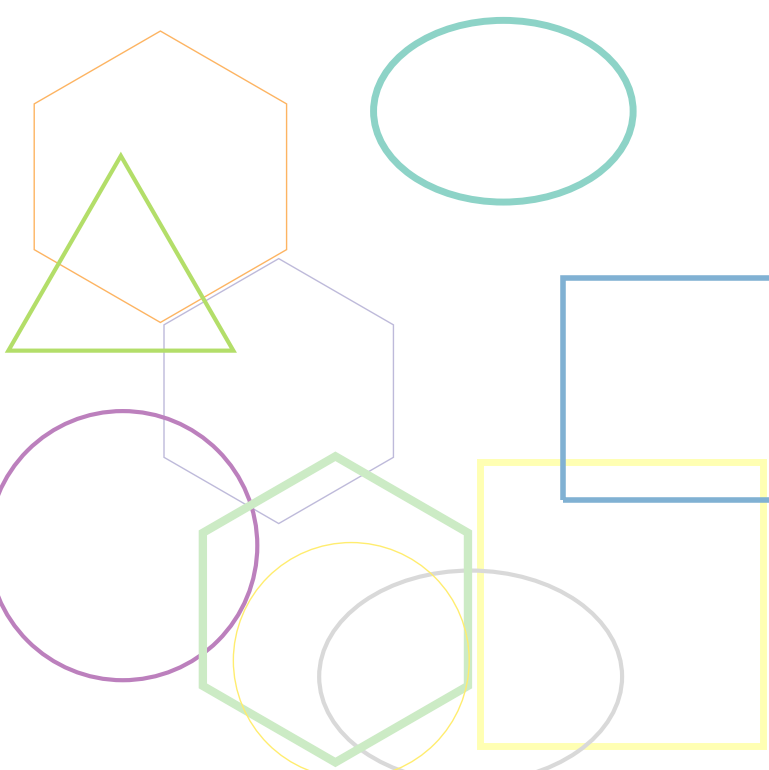[{"shape": "oval", "thickness": 2.5, "radius": 0.84, "center": [0.654, 0.856]}, {"shape": "square", "thickness": 2.5, "radius": 0.92, "center": [0.807, 0.215]}, {"shape": "hexagon", "thickness": 0.5, "radius": 0.86, "center": [0.362, 0.492]}, {"shape": "square", "thickness": 2, "radius": 0.72, "center": [0.875, 0.495]}, {"shape": "hexagon", "thickness": 0.5, "radius": 0.95, "center": [0.208, 0.77]}, {"shape": "triangle", "thickness": 1.5, "radius": 0.84, "center": [0.157, 0.629]}, {"shape": "oval", "thickness": 1.5, "radius": 0.98, "center": [0.611, 0.121]}, {"shape": "circle", "thickness": 1.5, "radius": 0.87, "center": [0.159, 0.291]}, {"shape": "hexagon", "thickness": 3, "radius": 0.99, "center": [0.436, 0.209]}, {"shape": "circle", "thickness": 0.5, "radius": 0.77, "center": [0.456, 0.142]}]